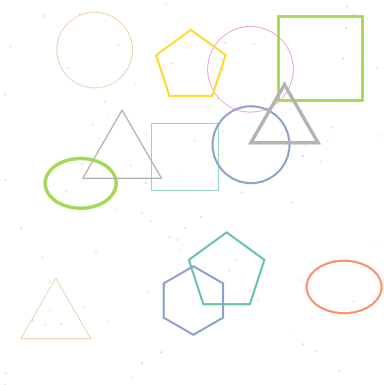[{"shape": "square", "thickness": 0.5, "radius": 0.44, "center": [0.479, 0.594]}, {"shape": "pentagon", "thickness": 1.5, "radius": 0.52, "center": [0.589, 0.293]}, {"shape": "oval", "thickness": 1.5, "radius": 0.49, "center": [0.894, 0.255]}, {"shape": "circle", "thickness": 1.5, "radius": 0.5, "center": [0.652, 0.624]}, {"shape": "hexagon", "thickness": 1.5, "radius": 0.45, "center": [0.502, 0.219]}, {"shape": "circle", "thickness": 0.5, "radius": 0.56, "center": [0.651, 0.82]}, {"shape": "square", "thickness": 2, "radius": 0.55, "center": [0.832, 0.85]}, {"shape": "oval", "thickness": 2.5, "radius": 0.46, "center": [0.21, 0.524]}, {"shape": "pentagon", "thickness": 1.5, "radius": 0.47, "center": [0.496, 0.828]}, {"shape": "circle", "thickness": 0.5, "radius": 0.49, "center": [0.246, 0.87]}, {"shape": "triangle", "thickness": 0.5, "radius": 0.52, "center": [0.145, 0.173]}, {"shape": "triangle", "thickness": 2.5, "radius": 0.5, "center": [0.739, 0.68]}, {"shape": "triangle", "thickness": 1, "radius": 0.59, "center": [0.317, 0.596]}]